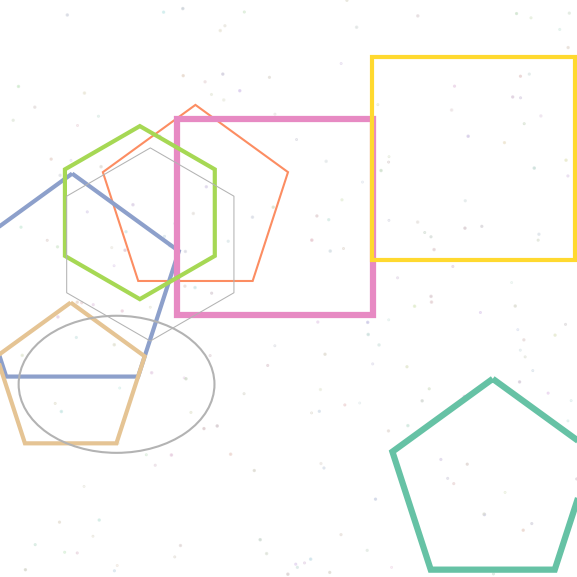[{"shape": "pentagon", "thickness": 3, "radius": 0.91, "center": [0.853, 0.161]}, {"shape": "pentagon", "thickness": 1, "radius": 0.84, "center": [0.338, 0.649]}, {"shape": "pentagon", "thickness": 2, "radius": 0.97, "center": [0.125, 0.504]}, {"shape": "square", "thickness": 3, "radius": 0.85, "center": [0.476, 0.624]}, {"shape": "hexagon", "thickness": 2, "radius": 0.75, "center": [0.242, 0.631]}, {"shape": "square", "thickness": 2, "radius": 0.88, "center": [0.82, 0.725]}, {"shape": "pentagon", "thickness": 2, "radius": 0.67, "center": [0.122, 0.34]}, {"shape": "hexagon", "thickness": 0.5, "radius": 0.84, "center": [0.26, 0.576]}, {"shape": "oval", "thickness": 1, "radius": 0.85, "center": [0.202, 0.334]}]